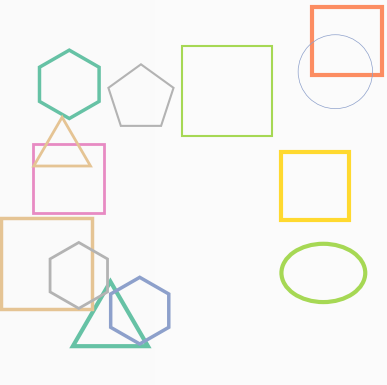[{"shape": "hexagon", "thickness": 2.5, "radius": 0.44, "center": [0.179, 0.781]}, {"shape": "triangle", "thickness": 3, "radius": 0.56, "center": [0.285, 0.157]}, {"shape": "square", "thickness": 3, "radius": 0.45, "center": [0.896, 0.894]}, {"shape": "hexagon", "thickness": 2.5, "radius": 0.43, "center": [0.361, 0.193]}, {"shape": "circle", "thickness": 0.5, "radius": 0.48, "center": [0.865, 0.814]}, {"shape": "square", "thickness": 2, "radius": 0.45, "center": [0.177, 0.536]}, {"shape": "oval", "thickness": 3, "radius": 0.54, "center": [0.834, 0.291]}, {"shape": "square", "thickness": 1.5, "radius": 0.58, "center": [0.587, 0.764]}, {"shape": "square", "thickness": 3, "radius": 0.44, "center": [0.814, 0.517]}, {"shape": "square", "thickness": 2.5, "radius": 0.59, "center": [0.12, 0.316]}, {"shape": "triangle", "thickness": 2, "radius": 0.42, "center": [0.16, 0.611]}, {"shape": "pentagon", "thickness": 1.5, "radius": 0.44, "center": [0.364, 0.745]}, {"shape": "hexagon", "thickness": 2, "radius": 0.43, "center": [0.203, 0.285]}]